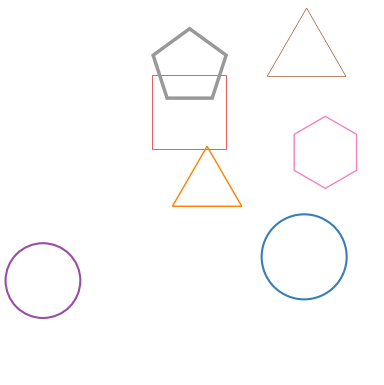[{"shape": "square", "thickness": 0.5, "radius": 0.48, "center": [0.49, 0.71]}, {"shape": "circle", "thickness": 1.5, "radius": 0.55, "center": [0.79, 0.333]}, {"shape": "circle", "thickness": 1.5, "radius": 0.49, "center": [0.112, 0.271]}, {"shape": "triangle", "thickness": 1, "radius": 0.52, "center": [0.538, 0.516]}, {"shape": "triangle", "thickness": 0.5, "radius": 0.59, "center": [0.796, 0.861]}, {"shape": "hexagon", "thickness": 1, "radius": 0.47, "center": [0.845, 0.604]}, {"shape": "pentagon", "thickness": 2.5, "radius": 0.5, "center": [0.493, 0.826]}]